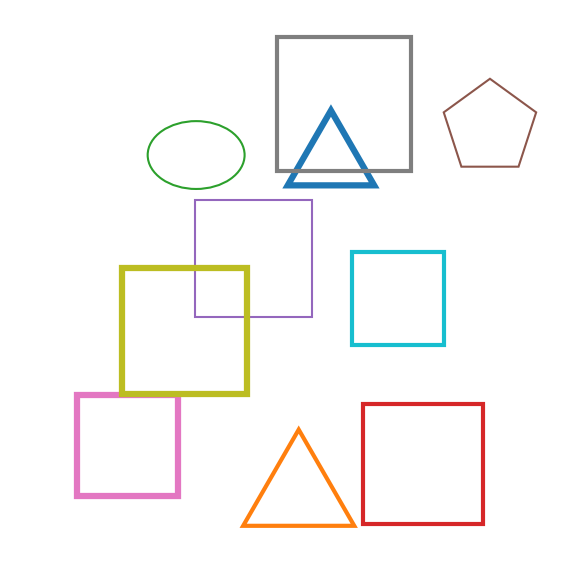[{"shape": "triangle", "thickness": 3, "radius": 0.43, "center": [0.573, 0.721]}, {"shape": "triangle", "thickness": 2, "radius": 0.56, "center": [0.517, 0.144]}, {"shape": "oval", "thickness": 1, "radius": 0.42, "center": [0.34, 0.731]}, {"shape": "square", "thickness": 2, "radius": 0.52, "center": [0.732, 0.196]}, {"shape": "square", "thickness": 1, "radius": 0.51, "center": [0.439, 0.551]}, {"shape": "pentagon", "thickness": 1, "radius": 0.42, "center": [0.848, 0.779]}, {"shape": "square", "thickness": 3, "radius": 0.44, "center": [0.221, 0.228]}, {"shape": "square", "thickness": 2, "radius": 0.58, "center": [0.596, 0.818]}, {"shape": "square", "thickness": 3, "radius": 0.54, "center": [0.319, 0.426]}, {"shape": "square", "thickness": 2, "radius": 0.4, "center": [0.689, 0.483]}]